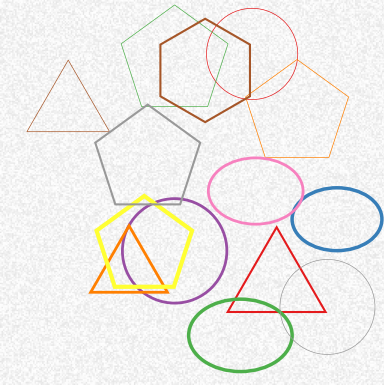[{"shape": "circle", "thickness": 0.5, "radius": 0.59, "center": [0.655, 0.86]}, {"shape": "triangle", "thickness": 1.5, "radius": 0.73, "center": [0.719, 0.263]}, {"shape": "oval", "thickness": 2.5, "radius": 0.58, "center": [0.875, 0.431]}, {"shape": "pentagon", "thickness": 0.5, "radius": 0.73, "center": [0.454, 0.841]}, {"shape": "oval", "thickness": 2.5, "radius": 0.67, "center": [0.624, 0.129]}, {"shape": "circle", "thickness": 2, "radius": 0.68, "center": [0.454, 0.348]}, {"shape": "pentagon", "thickness": 0.5, "radius": 0.7, "center": [0.772, 0.705]}, {"shape": "triangle", "thickness": 2, "radius": 0.58, "center": [0.335, 0.298]}, {"shape": "pentagon", "thickness": 3, "radius": 0.65, "center": [0.375, 0.361]}, {"shape": "hexagon", "thickness": 1.5, "radius": 0.67, "center": [0.533, 0.817]}, {"shape": "triangle", "thickness": 0.5, "radius": 0.62, "center": [0.177, 0.72]}, {"shape": "oval", "thickness": 2, "radius": 0.62, "center": [0.664, 0.504]}, {"shape": "circle", "thickness": 0.5, "radius": 0.62, "center": [0.851, 0.203]}, {"shape": "pentagon", "thickness": 1.5, "radius": 0.72, "center": [0.384, 0.585]}]